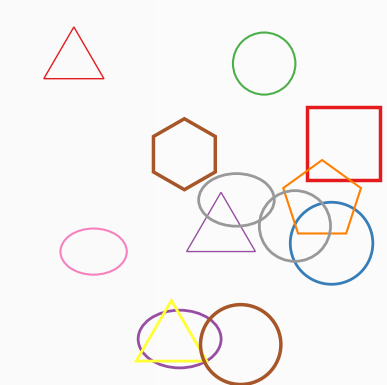[{"shape": "triangle", "thickness": 1, "radius": 0.45, "center": [0.191, 0.84]}, {"shape": "square", "thickness": 2.5, "radius": 0.47, "center": [0.886, 0.628]}, {"shape": "circle", "thickness": 2, "radius": 0.53, "center": [0.856, 0.368]}, {"shape": "circle", "thickness": 1.5, "radius": 0.4, "center": [0.682, 0.835]}, {"shape": "triangle", "thickness": 1, "radius": 0.51, "center": [0.57, 0.398]}, {"shape": "oval", "thickness": 2, "radius": 0.54, "center": [0.464, 0.119]}, {"shape": "pentagon", "thickness": 1.5, "radius": 0.53, "center": [0.831, 0.479]}, {"shape": "triangle", "thickness": 2, "radius": 0.52, "center": [0.442, 0.115]}, {"shape": "circle", "thickness": 2.5, "radius": 0.52, "center": [0.621, 0.105]}, {"shape": "hexagon", "thickness": 2.5, "radius": 0.46, "center": [0.476, 0.599]}, {"shape": "oval", "thickness": 1.5, "radius": 0.43, "center": [0.242, 0.346]}, {"shape": "oval", "thickness": 2, "radius": 0.49, "center": [0.61, 0.481]}, {"shape": "circle", "thickness": 2, "radius": 0.46, "center": [0.761, 0.413]}]